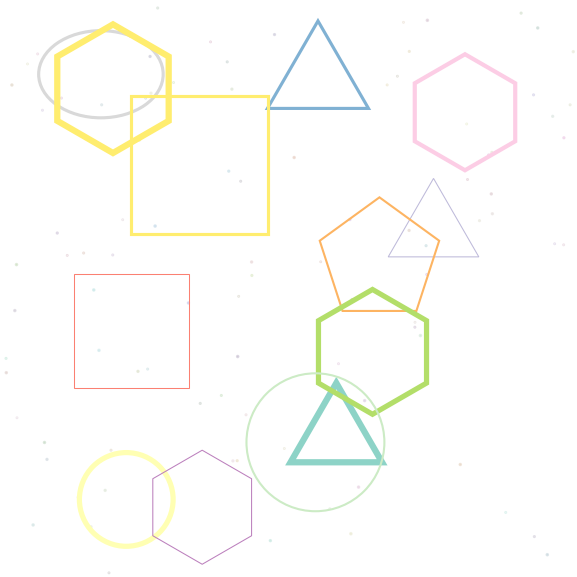[{"shape": "triangle", "thickness": 3, "radius": 0.46, "center": [0.582, 0.244]}, {"shape": "circle", "thickness": 2.5, "radius": 0.41, "center": [0.219, 0.134]}, {"shape": "triangle", "thickness": 0.5, "radius": 0.45, "center": [0.751, 0.6]}, {"shape": "square", "thickness": 0.5, "radius": 0.5, "center": [0.227, 0.426]}, {"shape": "triangle", "thickness": 1.5, "radius": 0.5, "center": [0.551, 0.862]}, {"shape": "pentagon", "thickness": 1, "radius": 0.54, "center": [0.657, 0.549]}, {"shape": "hexagon", "thickness": 2.5, "radius": 0.54, "center": [0.645, 0.39]}, {"shape": "hexagon", "thickness": 2, "radius": 0.5, "center": [0.805, 0.805]}, {"shape": "oval", "thickness": 1.5, "radius": 0.54, "center": [0.175, 0.871]}, {"shape": "hexagon", "thickness": 0.5, "radius": 0.49, "center": [0.35, 0.121]}, {"shape": "circle", "thickness": 1, "radius": 0.6, "center": [0.546, 0.233]}, {"shape": "hexagon", "thickness": 3, "radius": 0.56, "center": [0.196, 0.846]}, {"shape": "square", "thickness": 1.5, "radius": 0.59, "center": [0.345, 0.713]}]